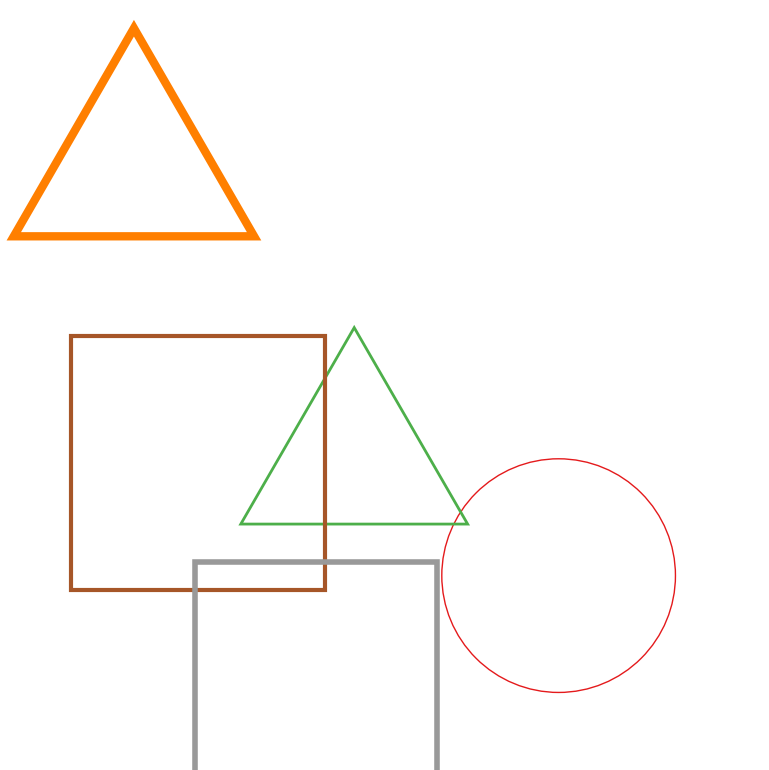[{"shape": "circle", "thickness": 0.5, "radius": 0.76, "center": [0.725, 0.252]}, {"shape": "triangle", "thickness": 1, "radius": 0.85, "center": [0.46, 0.404]}, {"shape": "triangle", "thickness": 3, "radius": 0.9, "center": [0.174, 0.783]}, {"shape": "square", "thickness": 1.5, "radius": 0.83, "center": [0.257, 0.398]}, {"shape": "square", "thickness": 2, "radius": 0.79, "center": [0.41, 0.113]}]